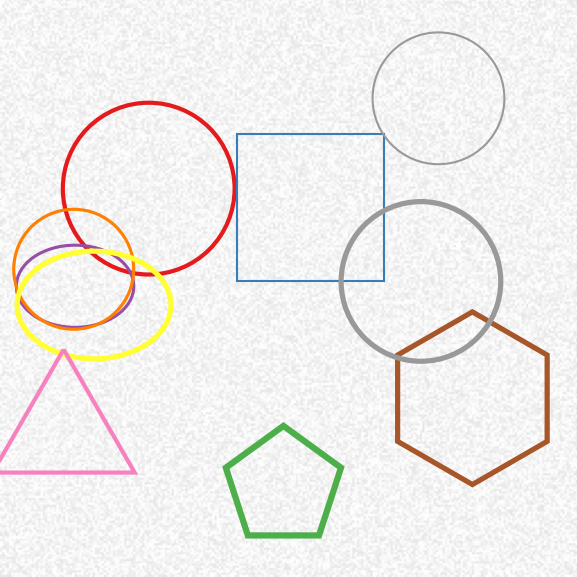[{"shape": "circle", "thickness": 2, "radius": 0.74, "center": [0.258, 0.673]}, {"shape": "square", "thickness": 1, "radius": 0.64, "center": [0.538, 0.639]}, {"shape": "pentagon", "thickness": 3, "radius": 0.52, "center": [0.491, 0.157]}, {"shape": "oval", "thickness": 1.5, "radius": 0.51, "center": [0.13, 0.503]}, {"shape": "circle", "thickness": 1.5, "radius": 0.52, "center": [0.128, 0.533]}, {"shape": "oval", "thickness": 2.5, "radius": 0.67, "center": [0.163, 0.471]}, {"shape": "hexagon", "thickness": 2.5, "radius": 0.75, "center": [0.818, 0.31]}, {"shape": "triangle", "thickness": 2, "radius": 0.71, "center": [0.11, 0.252]}, {"shape": "circle", "thickness": 2.5, "radius": 0.69, "center": [0.729, 0.512]}, {"shape": "circle", "thickness": 1, "radius": 0.57, "center": [0.759, 0.829]}]